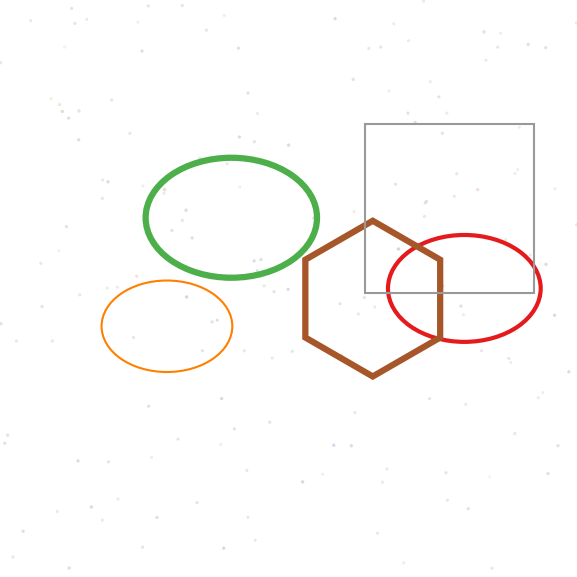[{"shape": "oval", "thickness": 2, "radius": 0.66, "center": [0.804, 0.5]}, {"shape": "oval", "thickness": 3, "radius": 0.74, "center": [0.401, 0.622]}, {"shape": "oval", "thickness": 1, "radius": 0.57, "center": [0.289, 0.434]}, {"shape": "hexagon", "thickness": 3, "radius": 0.67, "center": [0.645, 0.482]}, {"shape": "square", "thickness": 1, "radius": 0.73, "center": [0.778, 0.638]}]